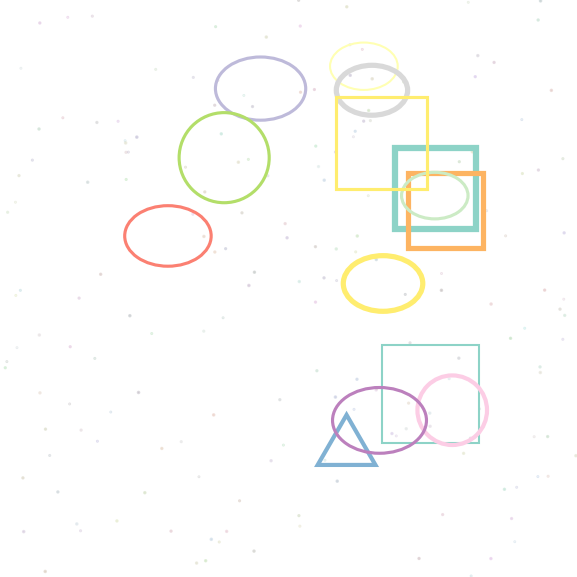[{"shape": "square", "thickness": 3, "radius": 0.35, "center": [0.754, 0.673]}, {"shape": "square", "thickness": 1, "radius": 0.42, "center": [0.746, 0.317]}, {"shape": "oval", "thickness": 1, "radius": 0.29, "center": [0.63, 0.884]}, {"shape": "oval", "thickness": 1.5, "radius": 0.39, "center": [0.451, 0.846]}, {"shape": "oval", "thickness": 1.5, "radius": 0.37, "center": [0.291, 0.591]}, {"shape": "triangle", "thickness": 2, "radius": 0.29, "center": [0.6, 0.223]}, {"shape": "square", "thickness": 2.5, "radius": 0.33, "center": [0.772, 0.635]}, {"shape": "circle", "thickness": 1.5, "radius": 0.39, "center": [0.388, 0.726]}, {"shape": "circle", "thickness": 2, "radius": 0.3, "center": [0.783, 0.289]}, {"shape": "oval", "thickness": 2.5, "radius": 0.31, "center": [0.644, 0.843]}, {"shape": "oval", "thickness": 1.5, "radius": 0.41, "center": [0.657, 0.271]}, {"shape": "oval", "thickness": 1.5, "radius": 0.29, "center": [0.753, 0.66]}, {"shape": "square", "thickness": 1.5, "radius": 0.4, "center": [0.66, 0.751]}, {"shape": "oval", "thickness": 2.5, "radius": 0.34, "center": [0.663, 0.508]}]